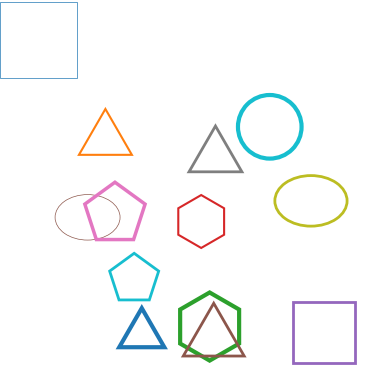[{"shape": "triangle", "thickness": 3, "radius": 0.34, "center": [0.368, 0.132]}, {"shape": "square", "thickness": 0.5, "radius": 0.49, "center": [0.1, 0.895]}, {"shape": "triangle", "thickness": 1.5, "radius": 0.4, "center": [0.274, 0.638]}, {"shape": "hexagon", "thickness": 3, "radius": 0.44, "center": [0.545, 0.152]}, {"shape": "hexagon", "thickness": 1.5, "radius": 0.34, "center": [0.523, 0.425]}, {"shape": "square", "thickness": 2, "radius": 0.4, "center": [0.842, 0.137]}, {"shape": "oval", "thickness": 0.5, "radius": 0.42, "center": [0.227, 0.435]}, {"shape": "triangle", "thickness": 2, "radius": 0.46, "center": [0.555, 0.121]}, {"shape": "pentagon", "thickness": 2.5, "radius": 0.41, "center": [0.299, 0.444]}, {"shape": "triangle", "thickness": 2, "radius": 0.4, "center": [0.56, 0.593]}, {"shape": "oval", "thickness": 2, "radius": 0.47, "center": [0.808, 0.478]}, {"shape": "circle", "thickness": 3, "radius": 0.41, "center": [0.701, 0.671]}, {"shape": "pentagon", "thickness": 2, "radius": 0.33, "center": [0.348, 0.275]}]